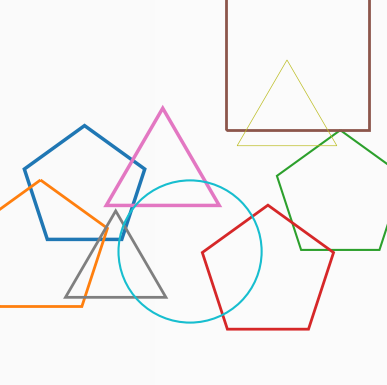[{"shape": "pentagon", "thickness": 2.5, "radius": 0.82, "center": [0.218, 0.51]}, {"shape": "pentagon", "thickness": 2, "radius": 0.91, "center": [0.104, 0.351]}, {"shape": "pentagon", "thickness": 1.5, "radius": 0.86, "center": [0.878, 0.49]}, {"shape": "pentagon", "thickness": 2, "radius": 0.89, "center": [0.691, 0.289]}, {"shape": "square", "thickness": 2, "radius": 0.93, "center": [0.767, 0.846]}, {"shape": "triangle", "thickness": 2.5, "radius": 0.84, "center": [0.42, 0.551]}, {"shape": "triangle", "thickness": 2, "radius": 0.75, "center": [0.299, 0.303]}, {"shape": "triangle", "thickness": 0.5, "radius": 0.74, "center": [0.741, 0.696]}, {"shape": "circle", "thickness": 1.5, "radius": 0.92, "center": [0.49, 0.347]}]